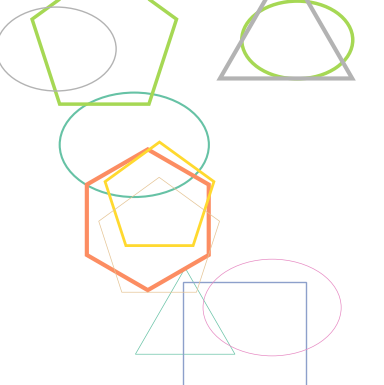[{"shape": "triangle", "thickness": 0.5, "radius": 0.75, "center": [0.481, 0.155]}, {"shape": "oval", "thickness": 1.5, "radius": 0.97, "center": [0.349, 0.624]}, {"shape": "hexagon", "thickness": 3, "radius": 0.91, "center": [0.384, 0.429]}, {"shape": "square", "thickness": 1, "radius": 0.8, "center": [0.635, 0.107]}, {"shape": "oval", "thickness": 0.5, "radius": 0.9, "center": [0.707, 0.201]}, {"shape": "oval", "thickness": 2.5, "radius": 0.72, "center": [0.772, 0.896]}, {"shape": "pentagon", "thickness": 2.5, "radius": 0.99, "center": [0.271, 0.889]}, {"shape": "pentagon", "thickness": 2, "radius": 0.74, "center": [0.414, 0.482]}, {"shape": "pentagon", "thickness": 0.5, "radius": 0.82, "center": [0.413, 0.374]}, {"shape": "oval", "thickness": 1, "radius": 0.78, "center": [0.146, 0.873]}, {"shape": "triangle", "thickness": 3, "radius": 0.99, "center": [0.743, 0.895]}]